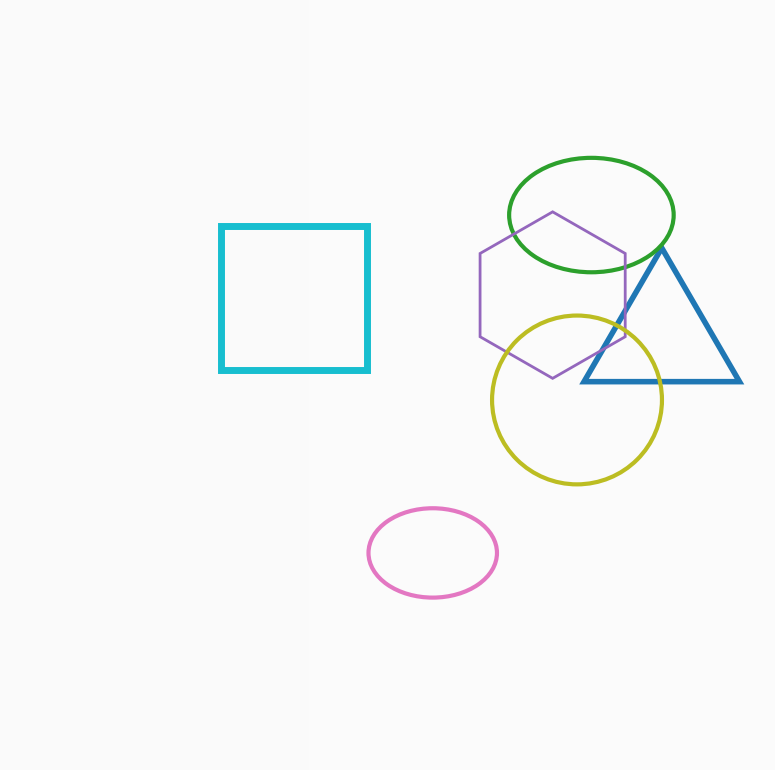[{"shape": "triangle", "thickness": 2, "radius": 0.58, "center": [0.854, 0.562]}, {"shape": "oval", "thickness": 1.5, "radius": 0.53, "center": [0.763, 0.721]}, {"shape": "hexagon", "thickness": 1, "radius": 0.54, "center": [0.713, 0.617]}, {"shape": "oval", "thickness": 1.5, "radius": 0.41, "center": [0.558, 0.282]}, {"shape": "circle", "thickness": 1.5, "radius": 0.55, "center": [0.745, 0.481]}, {"shape": "square", "thickness": 2.5, "radius": 0.47, "center": [0.379, 0.613]}]